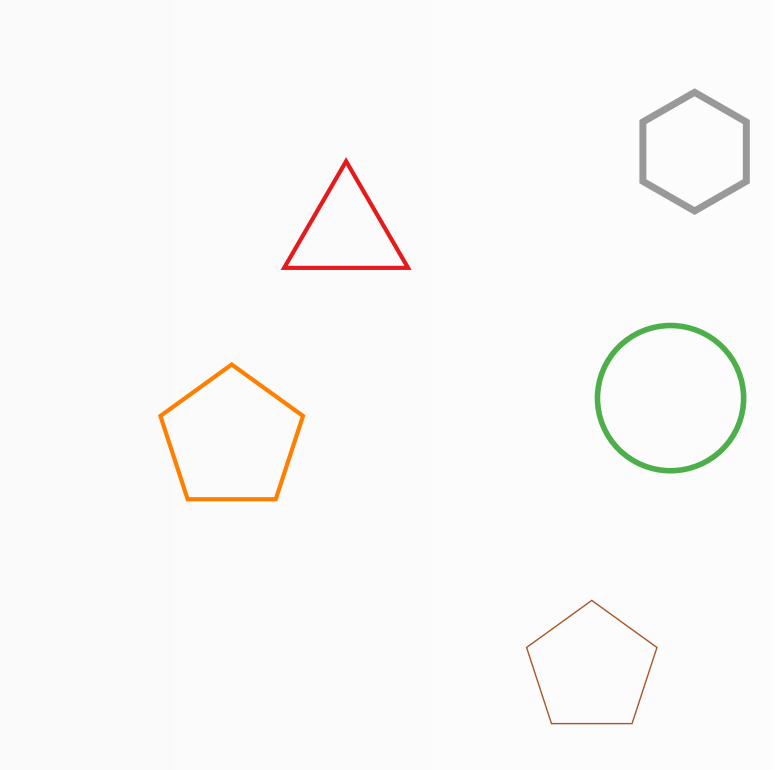[{"shape": "triangle", "thickness": 1.5, "radius": 0.46, "center": [0.447, 0.698]}, {"shape": "circle", "thickness": 2, "radius": 0.47, "center": [0.865, 0.483]}, {"shape": "pentagon", "thickness": 1.5, "radius": 0.48, "center": [0.299, 0.43]}, {"shape": "pentagon", "thickness": 0.5, "radius": 0.44, "center": [0.764, 0.132]}, {"shape": "hexagon", "thickness": 2.5, "radius": 0.39, "center": [0.896, 0.803]}]